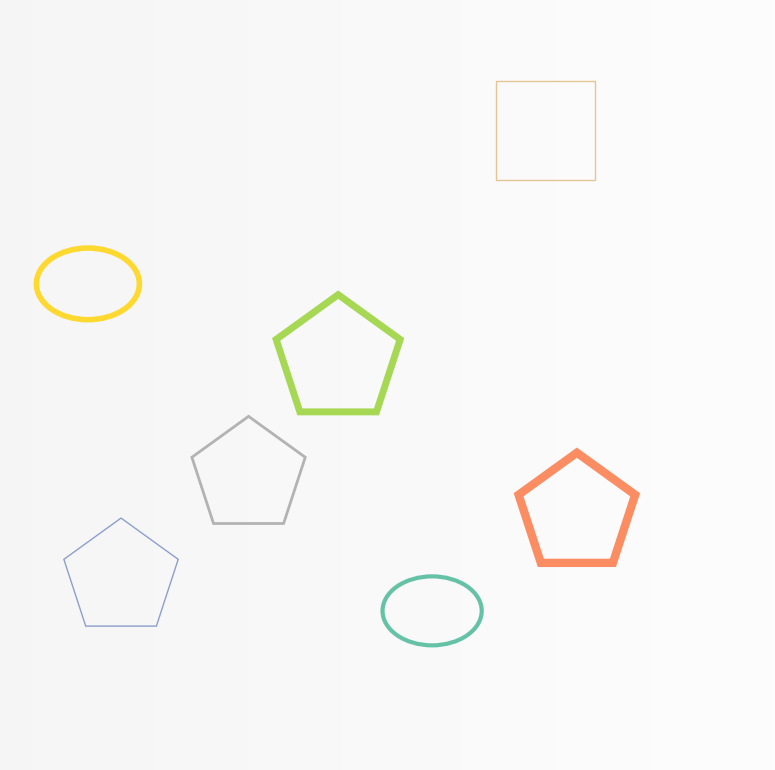[{"shape": "oval", "thickness": 1.5, "radius": 0.32, "center": [0.558, 0.207]}, {"shape": "pentagon", "thickness": 3, "radius": 0.4, "center": [0.744, 0.333]}, {"shape": "pentagon", "thickness": 0.5, "radius": 0.39, "center": [0.156, 0.25]}, {"shape": "pentagon", "thickness": 2.5, "radius": 0.42, "center": [0.436, 0.533]}, {"shape": "oval", "thickness": 2, "radius": 0.33, "center": [0.113, 0.631]}, {"shape": "square", "thickness": 0.5, "radius": 0.32, "center": [0.704, 0.83]}, {"shape": "pentagon", "thickness": 1, "radius": 0.38, "center": [0.321, 0.382]}]